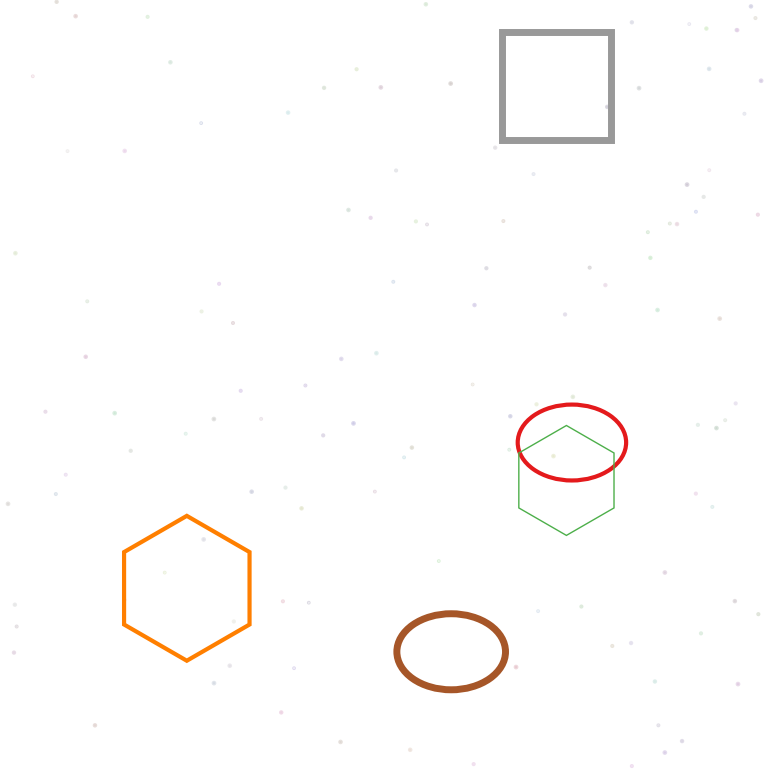[{"shape": "oval", "thickness": 1.5, "radius": 0.35, "center": [0.743, 0.425]}, {"shape": "hexagon", "thickness": 0.5, "radius": 0.36, "center": [0.736, 0.376]}, {"shape": "hexagon", "thickness": 1.5, "radius": 0.47, "center": [0.243, 0.236]}, {"shape": "oval", "thickness": 2.5, "radius": 0.35, "center": [0.586, 0.154]}, {"shape": "square", "thickness": 2.5, "radius": 0.35, "center": [0.723, 0.888]}]